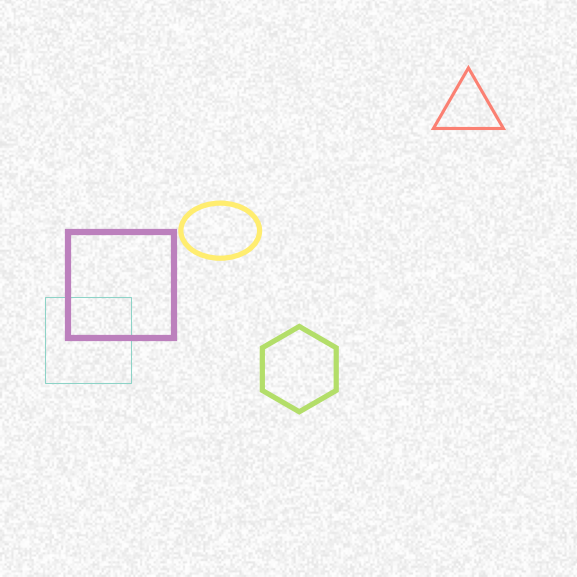[{"shape": "square", "thickness": 0.5, "radius": 0.37, "center": [0.152, 0.411]}, {"shape": "triangle", "thickness": 1.5, "radius": 0.35, "center": [0.811, 0.812]}, {"shape": "hexagon", "thickness": 2.5, "radius": 0.37, "center": [0.518, 0.36]}, {"shape": "square", "thickness": 3, "radius": 0.46, "center": [0.209, 0.506]}, {"shape": "oval", "thickness": 2.5, "radius": 0.34, "center": [0.381, 0.6]}]